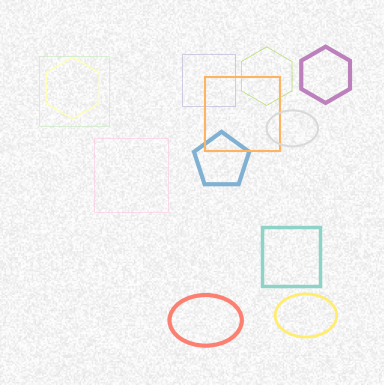[{"shape": "square", "thickness": 2.5, "radius": 0.38, "center": [0.756, 0.334]}, {"shape": "hexagon", "thickness": 1, "radius": 0.4, "center": [0.189, 0.771]}, {"shape": "square", "thickness": 0.5, "radius": 0.34, "center": [0.542, 0.792]}, {"shape": "oval", "thickness": 3, "radius": 0.47, "center": [0.534, 0.168]}, {"shape": "pentagon", "thickness": 3, "radius": 0.38, "center": [0.576, 0.582]}, {"shape": "square", "thickness": 1.5, "radius": 0.49, "center": [0.629, 0.704]}, {"shape": "hexagon", "thickness": 0.5, "radius": 0.38, "center": [0.693, 0.802]}, {"shape": "square", "thickness": 0.5, "radius": 0.48, "center": [0.341, 0.546]}, {"shape": "oval", "thickness": 1.5, "radius": 0.33, "center": [0.759, 0.666]}, {"shape": "hexagon", "thickness": 3, "radius": 0.37, "center": [0.846, 0.806]}, {"shape": "square", "thickness": 0.5, "radius": 0.46, "center": [0.192, 0.764]}, {"shape": "oval", "thickness": 2, "radius": 0.4, "center": [0.795, 0.181]}]